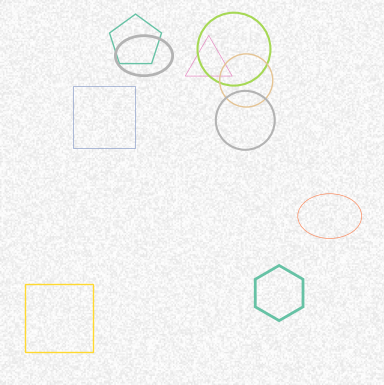[{"shape": "hexagon", "thickness": 2, "radius": 0.36, "center": [0.725, 0.239]}, {"shape": "pentagon", "thickness": 1, "radius": 0.36, "center": [0.352, 0.892]}, {"shape": "oval", "thickness": 0.5, "radius": 0.42, "center": [0.856, 0.439]}, {"shape": "square", "thickness": 0.5, "radius": 0.4, "center": [0.269, 0.695]}, {"shape": "triangle", "thickness": 0.5, "radius": 0.35, "center": [0.542, 0.838]}, {"shape": "circle", "thickness": 1.5, "radius": 0.47, "center": [0.608, 0.872]}, {"shape": "square", "thickness": 1, "radius": 0.44, "center": [0.154, 0.173]}, {"shape": "circle", "thickness": 1, "radius": 0.35, "center": [0.639, 0.791]}, {"shape": "oval", "thickness": 2, "radius": 0.37, "center": [0.374, 0.855]}, {"shape": "circle", "thickness": 1.5, "radius": 0.38, "center": [0.637, 0.687]}]